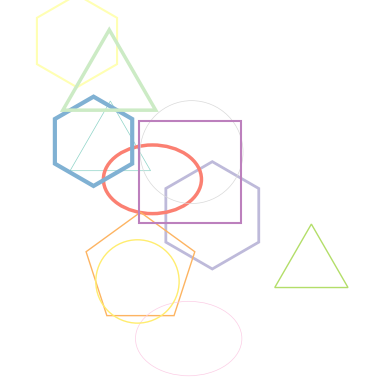[{"shape": "triangle", "thickness": 0.5, "radius": 0.6, "center": [0.287, 0.617]}, {"shape": "hexagon", "thickness": 1.5, "radius": 0.6, "center": [0.2, 0.894]}, {"shape": "hexagon", "thickness": 2, "radius": 0.7, "center": [0.551, 0.441]}, {"shape": "oval", "thickness": 2.5, "radius": 0.64, "center": [0.396, 0.534]}, {"shape": "hexagon", "thickness": 3, "radius": 0.58, "center": [0.243, 0.633]}, {"shape": "pentagon", "thickness": 1, "radius": 0.74, "center": [0.365, 0.3]}, {"shape": "triangle", "thickness": 1, "radius": 0.55, "center": [0.809, 0.308]}, {"shape": "oval", "thickness": 0.5, "radius": 0.69, "center": [0.49, 0.121]}, {"shape": "circle", "thickness": 0.5, "radius": 0.67, "center": [0.498, 0.605]}, {"shape": "square", "thickness": 1.5, "radius": 0.66, "center": [0.493, 0.554]}, {"shape": "triangle", "thickness": 2.5, "radius": 0.7, "center": [0.284, 0.783]}, {"shape": "circle", "thickness": 1, "radius": 0.54, "center": [0.357, 0.269]}]